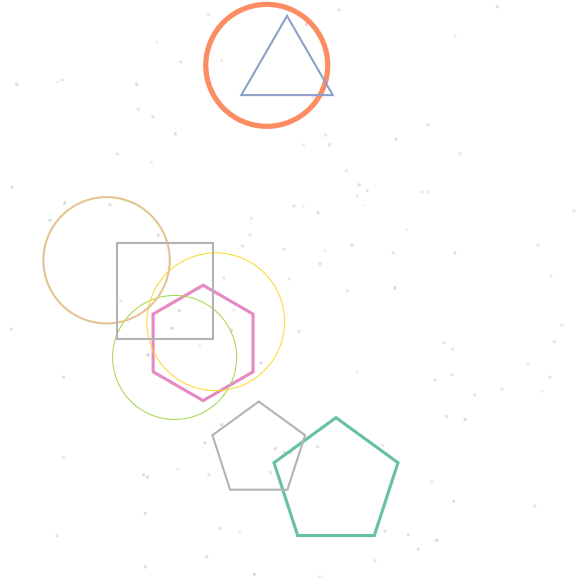[{"shape": "pentagon", "thickness": 1.5, "radius": 0.56, "center": [0.582, 0.163]}, {"shape": "circle", "thickness": 2.5, "radius": 0.53, "center": [0.462, 0.886]}, {"shape": "triangle", "thickness": 1, "radius": 0.46, "center": [0.497, 0.88]}, {"shape": "hexagon", "thickness": 1.5, "radius": 0.5, "center": [0.352, 0.405]}, {"shape": "circle", "thickness": 0.5, "radius": 0.54, "center": [0.302, 0.38]}, {"shape": "circle", "thickness": 0.5, "radius": 0.6, "center": [0.374, 0.442]}, {"shape": "circle", "thickness": 1, "radius": 0.55, "center": [0.185, 0.548]}, {"shape": "pentagon", "thickness": 1, "radius": 0.42, "center": [0.448, 0.219]}, {"shape": "square", "thickness": 1, "radius": 0.42, "center": [0.286, 0.495]}]